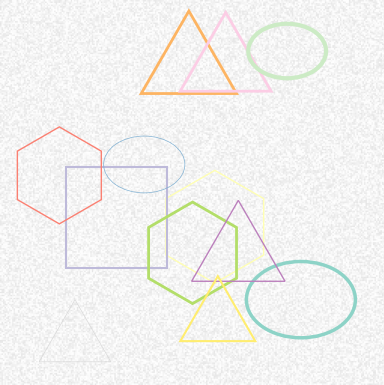[{"shape": "oval", "thickness": 2.5, "radius": 0.71, "center": [0.782, 0.222]}, {"shape": "hexagon", "thickness": 1, "radius": 0.73, "center": [0.558, 0.411]}, {"shape": "square", "thickness": 1.5, "radius": 0.66, "center": [0.304, 0.435]}, {"shape": "hexagon", "thickness": 1, "radius": 0.63, "center": [0.154, 0.544]}, {"shape": "oval", "thickness": 0.5, "radius": 0.53, "center": [0.375, 0.573]}, {"shape": "triangle", "thickness": 2, "radius": 0.71, "center": [0.491, 0.829]}, {"shape": "hexagon", "thickness": 2, "radius": 0.66, "center": [0.5, 0.343]}, {"shape": "triangle", "thickness": 2, "radius": 0.68, "center": [0.586, 0.831]}, {"shape": "triangle", "thickness": 0.5, "radius": 0.54, "center": [0.195, 0.114]}, {"shape": "triangle", "thickness": 1, "radius": 0.7, "center": [0.619, 0.339]}, {"shape": "oval", "thickness": 3, "radius": 0.51, "center": [0.746, 0.868]}, {"shape": "triangle", "thickness": 1.5, "radius": 0.56, "center": [0.566, 0.17]}]